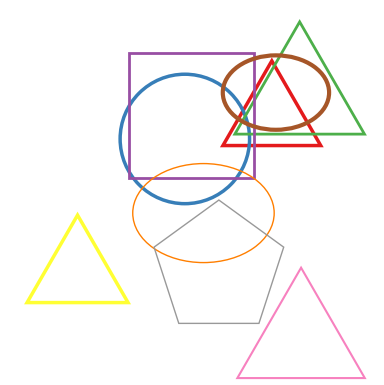[{"shape": "triangle", "thickness": 2.5, "radius": 0.73, "center": [0.706, 0.695]}, {"shape": "circle", "thickness": 2.5, "radius": 0.84, "center": [0.48, 0.639]}, {"shape": "triangle", "thickness": 2, "radius": 0.97, "center": [0.778, 0.749]}, {"shape": "square", "thickness": 2, "radius": 0.81, "center": [0.497, 0.7]}, {"shape": "oval", "thickness": 1, "radius": 0.92, "center": [0.528, 0.447]}, {"shape": "triangle", "thickness": 2.5, "radius": 0.76, "center": [0.201, 0.29]}, {"shape": "oval", "thickness": 3, "radius": 0.69, "center": [0.717, 0.76]}, {"shape": "triangle", "thickness": 1.5, "radius": 0.96, "center": [0.782, 0.114]}, {"shape": "pentagon", "thickness": 1, "radius": 0.89, "center": [0.568, 0.303]}]